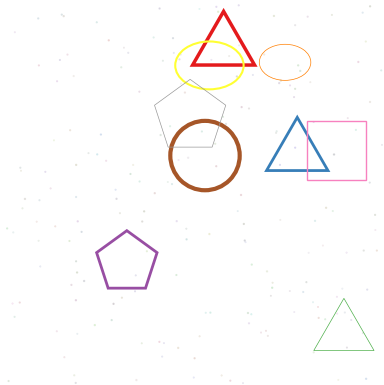[{"shape": "triangle", "thickness": 2.5, "radius": 0.46, "center": [0.581, 0.878]}, {"shape": "triangle", "thickness": 2, "radius": 0.46, "center": [0.772, 0.603]}, {"shape": "triangle", "thickness": 0.5, "radius": 0.45, "center": [0.893, 0.135]}, {"shape": "pentagon", "thickness": 2, "radius": 0.41, "center": [0.329, 0.318]}, {"shape": "oval", "thickness": 0.5, "radius": 0.33, "center": [0.74, 0.838]}, {"shape": "oval", "thickness": 1.5, "radius": 0.44, "center": [0.544, 0.83]}, {"shape": "circle", "thickness": 3, "radius": 0.45, "center": [0.532, 0.596]}, {"shape": "square", "thickness": 1, "radius": 0.38, "center": [0.875, 0.61]}, {"shape": "pentagon", "thickness": 0.5, "radius": 0.49, "center": [0.494, 0.697]}]